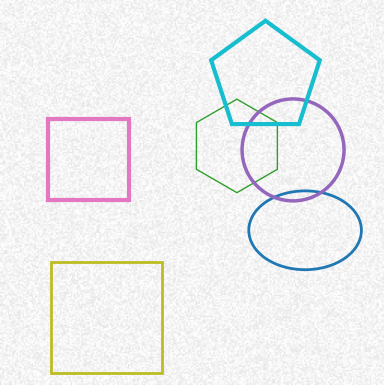[{"shape": "oval", "thickness": 2, "radius": 0.73, "center": [0.792, 0.402]}, {"shape": "hexagon", "thickness": 1, "radius": 0.61, "center": [0.615, 0.621]}, {"shape": "circle", "thickness": 2.5, "radius": 0.66, "center": [0.761, 0.611]}, {"shape": "square", "thickness": 3, "radius": 0.52, "center": [0.229, 0.585]}, {"shape": "square", "thickness": 2, "radius": 0.72, "center": [0.277, 0.176]}, {"shape": "pentagon", "thickness": 3, "radius": 0.74, "center": [0.69, 0.798]}]